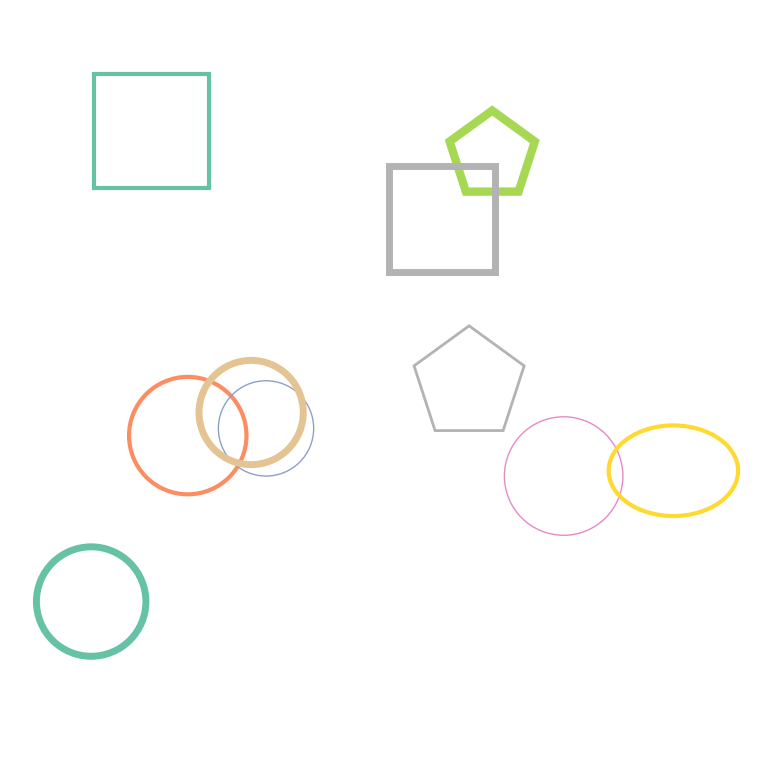[{"shape": "circle", "thickness": 2.5, "radius": 0.36, "center": [0.118, 0.219]}, {"shape": "square", "thickness": 1.5, "radius": 0.37, "center": [0.197, 0.83]}, {"shape": "circle", "thickness": 1.5, "radius": 0.38, "center": [0.244, 0.434]}, {"shape": "circle", "thickness": 0.5, "radius": 0.31, "center": [0.345, 0.444]}, {"shape": "circle", "thickness": 0.5, "radius": 0.38, "center": [0.732, 0.382]}, {"shape": "pentagon", "thickness": 3, "radius": 0.29, "center": [0.639, 0.798]}, {"shape": "oval", "thickness": 1.5, "radius": 0.42, "center": [0.874, 0.389]}, {"shape": "circle", "thickness": 2.5, "radius": 0.34, "center": [0.326, 0.464]}, {"shape": "pentagon", "thickness": 1, "radius": 0.38, "center": [0.609, 0.502]}, {"shape": "square", "thickness": 2.5, "radius": 0.34, "center": [0.574, 0.715]}]